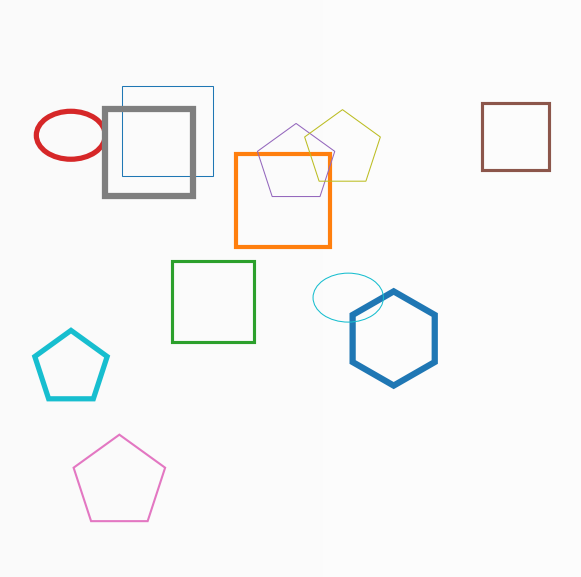[{"shape": "hexagon", "thickness": 3, "radius": 0.41, "center": [0.677, 0.413]}, {"shape": "square", "thickness": 0.5, "radius": 0.39, "center": [0.289, 0.773]}, {"shape": "square", "thickness": 2, "radius": 0.4, "center": [0.487, 0.652]}, {"shape": "square", "thickness": 1.5, "radius": 0.35, "center": [0.367, 0.477]}, {"shape": "oval", "thickness": 2.5, "radius": 0.3, "center": [0.122, 0.765]}, {"shape": "pentagon", "thickness": 0.5, "radius": 0.35, "center": [0.509, 0.715]}, {"shape": "square", "thickness": 1.5, "radius": 0.29, "center": [0.887, 0.763]}, {"shape": "pentagon", "thickness": 1, "radius": 0.41, "center": [0.205, 0.164]}, {"shape": "square", "thickness": 3, "radius": 0.38, "center": [0.257, 0.735]}, {"shape": "pentagon", "thickness": 0.5, "radius": 0.34, "center": [0.589, 0.741]}, {"shape": "pentagon", "thickness": 2.5, "radius": 0.33, "center": [0.122, 0.362]}, {"shape": "oval", "thickness": 0.5, "radius": 0.3, "center": [0.599, 0.484]}]